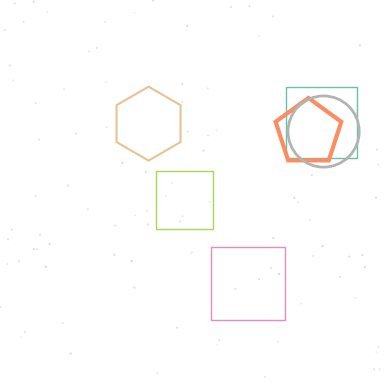[{"shape": "square", "thickness": 1, "radius": 0.46, "center": [0.835, 0.682]}, {"shape": "pentagon", "thickness": 3, "radius": 0.45, "center": [0.801, 0.656]}, {"shape": "square", "thickness": 1, "radius": 0.48, "center": [0.645, 0.264]}, {"shape": "square", "thickness": 1, "radius": 0.37, "center": [0.479, 0.48]}, {"shape": "hexagon", "thickness": 1.5, "radius": 0.48, "center": [0.386, 0.679]}, {"shape": "circle", "thickness": 2, "radius": 0.46, "center": [0.841, 0.658]}]